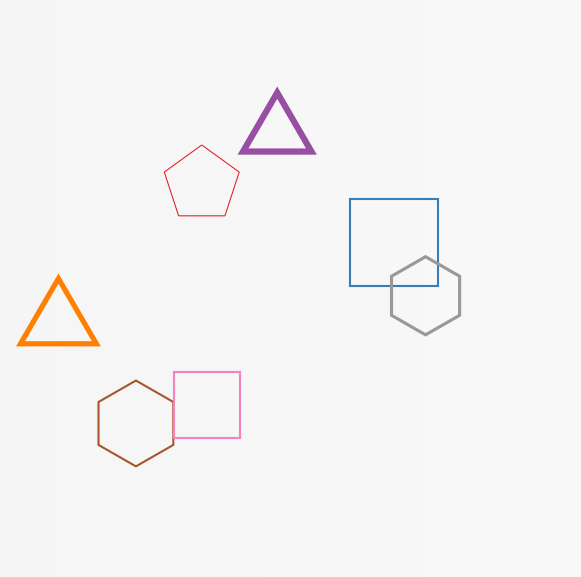[{"shape": "pentagon", "thickness": 0.5, "radius": 0.34, "center": [0.347, 0.68]}, {"shape": "square", "thickness": 1, "radius": 0.38, "center": [0.678, 0.579]}, {"shape": "triangle", "thickness": 3, "radius": 0.34, "center": [0.477, 0.771]}, {"shape": "triangle", "thickness": 2.5, "radius": 0.38, "center": [0.101, 0.441]}, {"shape": "hexagon", "thickness": 1, "radius": 0.37, "center": [0.234, 0.266]}, {"shape": "square", "thickness": 1, "radius": 0.29, "center": [0.356, 0.298]}, {"shape": "hexagon", "thickness": 1.5, "radius": 0.34, "center": [0.732, 0.487]}]